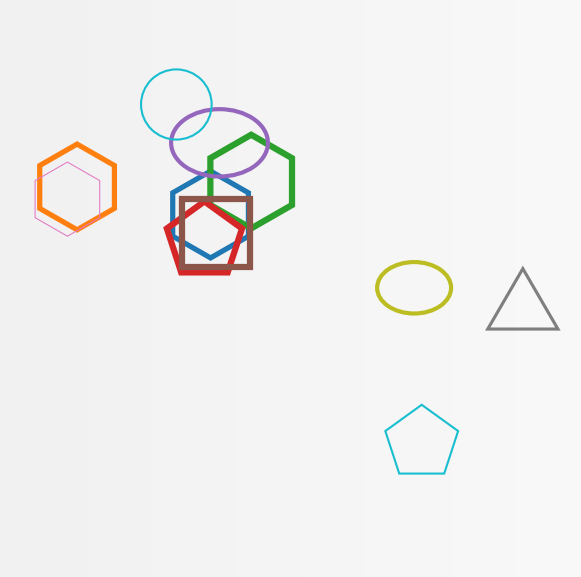[{"shape": "hexagon", "thickness": 2.5, "radius": 0.38, "center": [0.362, 0.628]}, {"shape": "hexagon", "thickness": 2.5, "radius": 0.37, "center": [0.133, 0.675]}, {"shape": "hexagon", "thickness": 3, "radius": 0.41, "center": [0.432, 0.685]}, {"shape": "pentagon", "thickness": 3, "radius": 0.34, "center": [0.352, 0.582]}, {"shape": "oval", "thickness": 2, "radius": 0.42, "center": [0.378, 0.752]}, {"shape": "square", "thickness": 3, "radius": 0.29, "center": [0.372, 0.596]}, {"shape": "hexagon", "thickness": 0.5, "radius": 0.32, "center": [0.116, 0.654]}, {"shape": "triangle", "thickness": 1.5, "radius": 0.35, "center": [0.9, 0.464]}, {"shape": "oval", "thickness": 2, "radius": 0.32, "center": [0.712, 0.501]}, {"shape": "circle", "thickness": 1, "radius": 0.3, "center": [0.303, 0.818]}, {"shape": "pentagon", "thickness": 1, "radius": 0.33, "center": [0.726, 0.232]}]